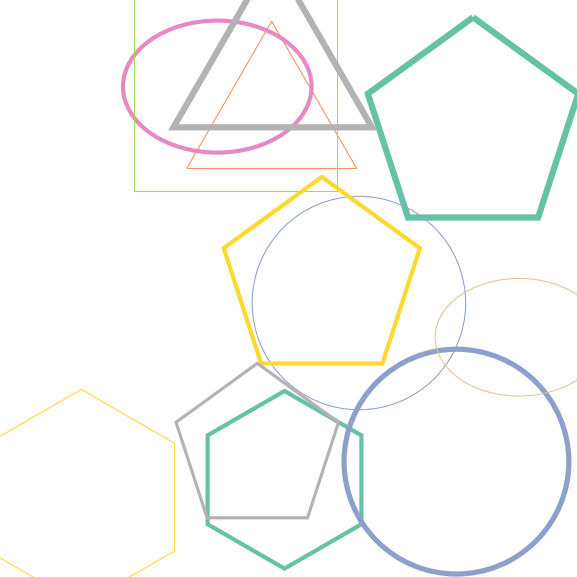[{"shape": "pentagon", "thickness": 3, "radius": 0.96, "center": [0.819, 0.777]}, {"shape": "hexagon", "thickness": 2, "radius": 0.77, "center": [0.493, 0.168]}, {"shape": "triangle", "thickness": 0.5, "radius": 0.85, "center": [0.47, 0.792]}, {"shape": "circle", "thickness": 2.5, "radius": 0.97, "center": [0.79, 0.2]}, {"shape": "circle", "thickness": 0.5, "radius": 0.92, "center": [0.622, 0.474]}, {"shape": "oval", "thickness": 2, "radius": 0.82, "center": [0.376, 0.849]}, {"shape": "square", "thickness": 0.5, "radius": 0.88, "center": [0.408, 0.844]}, {"shape": "pentagon", "thickness": 2, "radius": 0.89, "center": [0.557, 0.514]}, {"shape": "hexagon", "thickness": 0.5, "radius": 0.93, "center": [0.141, 0.138]}, {"shape": "oval", "thickness": 0.5, "radius": 0.73, "center": [0.899, 0.415]}, {"shape": "triangle", "thickness": 3, "radius": 0.99, "center": [0.472, 0.878]}, {"shape": "pentagon", "thickness": 1.5, "radius": 0.74, "center": [0.446, 0.222]}]